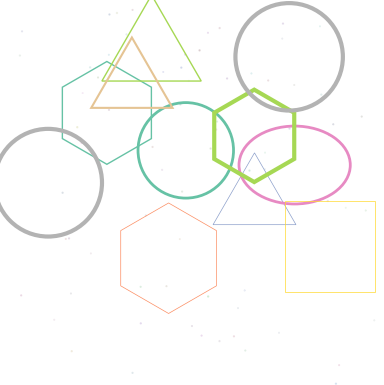[{"shape": "circle", "thickness": 2, "radius": 0.62, "center": [0.483, 0.609]}, {"shape": "hexagon", "thickness": 1, "radius": 0.67, "center": [0.278, 0.707]}, {"shape": "hexagon", "thickness": 0.5, "radius": 0.72, "center": [0.438, 0.329]}, {"shape": "triangle", "thickness": 0.5, "radius": 0.62, "center": [0.661, 0.479]}, {"shape": "oval", "thickness": 2, "radius": 0.72, "center": [0.765, 0.571]}, {"shape": "hexagon", "thickness": 3, "radius": 0.6, "center": [0.66, 0.647]}, {"shape": "triangle", "thickness": 1, "radius": 0.74, "center": [0.394, 0.864]}, {"shape": "square", "thickness": 0.5, "radius": 0.59, "center": [0.857, 0.36]}, {"shape": "triangle", "thickness": 1.5, "radius": 0.61, "center": [0.343, 0.781]}, {"shape": "circle", "thickness": 3, "radius": 0.7, "center": [0.125, 0.525]}, {"shape": "circle", "thickness": 3, "radius": 0.7, "center": [0.751, 0.852]}]